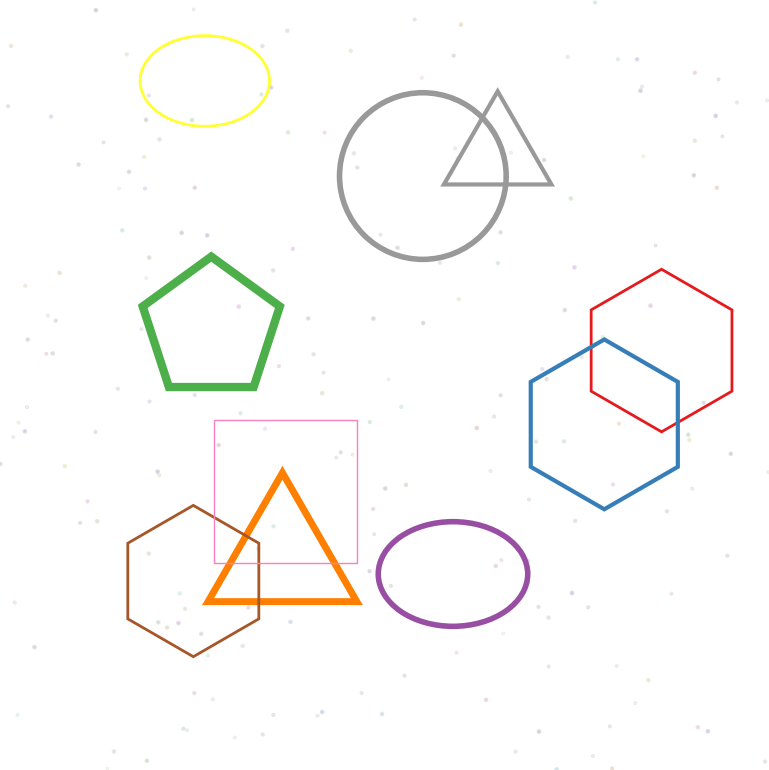[{"shape": "hexagon", "thickness": 1, "radius": 0.53, "center": [0.859, 0.545]}, {"shape": "hexagon", "thickness": 1.5, "radius": 0.55, "center": [0.785, 0.449]}, {"shape": "pentagon", "thickness": 3, "radius": 0.47, "center": [0.274, 0.573]}, {"shape": "oval", "thickness": 2, "radius": 0.49, "center": [0.588, 0.255]}, {"shape": "triangle", "thickness": 2.5, "radius": 0.56, "center": [0.367, 0.274]}, {"shape": "oval", "thickness": 1, "radius": 0.42, "center": [0.266, 0.895]}, {"shape": "hexagon", "thickness": 1, "radius": 0.49, "center": [0.251, 0.245]}, {"shape": "square", "thickness": 0.5, "radius": 0.46, "center": [0.371, 0.361]}, {"shape": "circle", "thickness": 2, "radius": 0.54, "center": [0.549, 0.771]}, {"shape": "triangle", "thickness": 1.5, "radius": 0.4, "center": [0.646, 0.801]}]